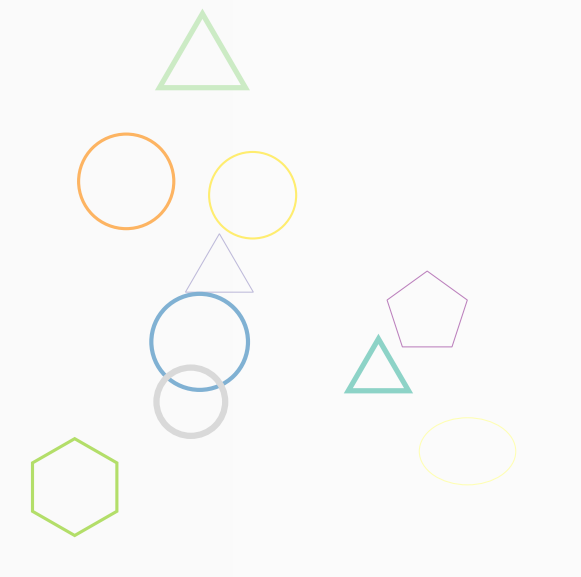[{"shape": "triangle", "thickness": 2.5, "radius": 0.3, "center": [0.651, 0.352]}, {"shape": "oval", "thickness": 0.5, "radius": 0.41, "center": [0.804, 0.218]}, {"shape": "triangle", "thickness": 0.5, "radius": 0.34, "center": [0.377, 0.527]}, {"shape": "circle", "thickness": 2, "radius": 0.42, "center": [0.344, 0.407]}, {"shape": "circle", "thickness": 1.5, "radius": 0.41, "center": [0.217, 0.685]}, {"shape": "hexagon", "thickness": 1.5, "radius": 0.42, "center": [0.129, 0.156]}, {"shape": "circle", "thickness": 3, "radius": 0.3, "center": [0.328, 0.303]}, {"shape": "pentagon", "thickness": 0.5, "radius": 0.36, "center": [0.735, 0.457]}, {"shape": "triangle", "thickness": 2.5, "radius": 0.43, "center": [0.348, 0.89]}, {"shape": "circle", "thickness": 1, "radius": 0.37, "center": [0.435, 0.661]}]